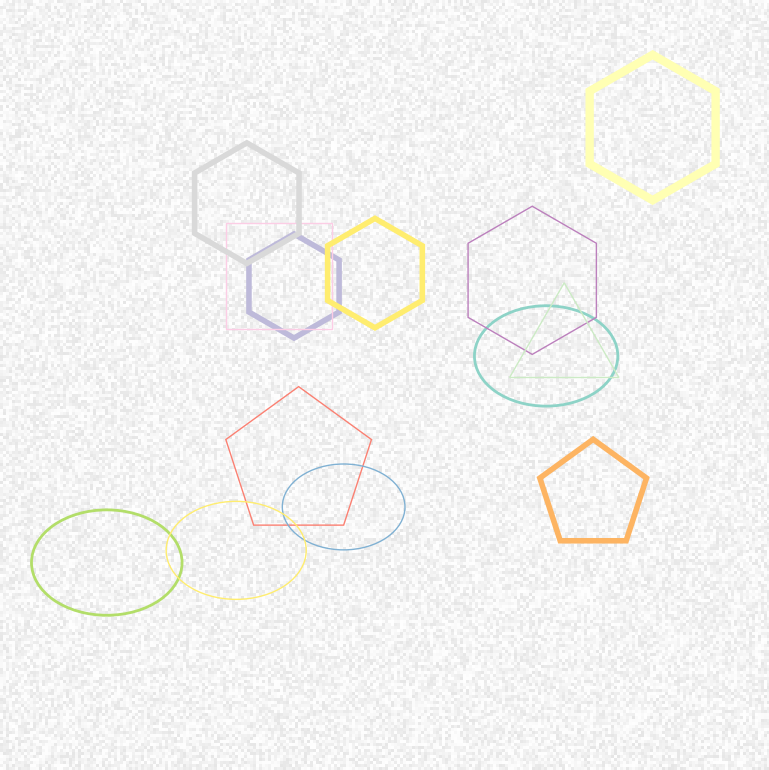[{"shape": "oval", "thickness": 1, "radius": 0.47, "center": [0.709, 0.538]}, {"shape": "hexagon", "thickness": 3, "radius": 0.47, "center": [0.848, 0.834]}, {"shape": "hexagon", "thickness": 2, "radius": 0.34, "center": [0.382, 0.629]}, {"shape": "pentagon", "thickness": 0.5, "radius": 0.5, "center": [0.388, 0.398]}, {"shape": "oval", "thickness": 0.5, "radius": 0.4, "center": [0.446, 0.342]}, {"shape": "pentagon", "thickness": 2, "radius": 0.36, "center": [0.77, 0.357]}, {"shape": "oval", "thickness": 1, "radius": 0.49, "center": [0.139, 0.269]}, {"shape": "square", "thickness": 0.5, "radius": 0.34, "center": [0.362, 0.641]}, {"shape": "hexagon", "thickness": 2, "radius": 0.39, "center": [0.321, 0.736]}, {"shape": "hexagon", "thickness": 0.5, "radius": 0.48, "center": [0.691, 0.636]}, {"shape": "triangle", "thickness": 0.5, "radius": 0.41, "center": [0.733, 0.551]}, {"shape": "oval", "thickness": 0.5, "radius": 0.45, "center": [0.307, 0.285]}, {"shape": "hexagon", "thickness": 2, "radius": 0.36, "center": [0.487, 0.645]}]